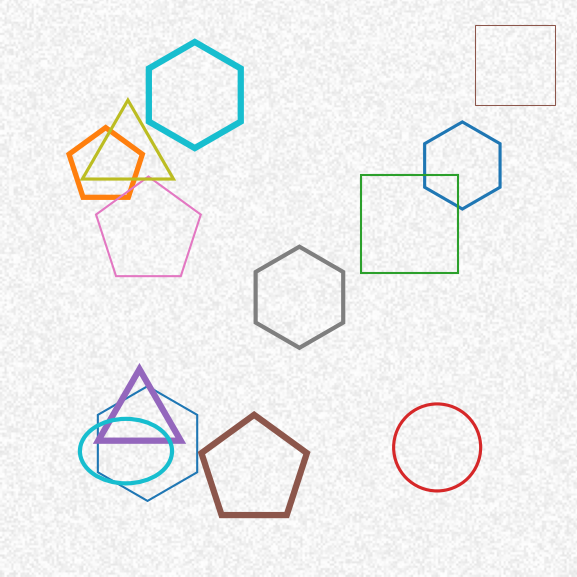[{"shape": "hexagon", "thickness": 1.5, "radius": 0.38, "center": [0.801, 0.713]}, {"shape": "hexagon", "thickness": 1, "radius": 0.5, "center": [0.255, 0.231]}, {"shape": "pentagon", "thickness": 2.5, "radius": 0.33, "center": [0.183, 0.711]}, {"shape": "square", "thickness": 1, "radius": 0.42, "center": [0.709, 0.611]}, {"shape": "circle", "thickness": 1.5, "radius": 0.38, "center": [0.757, 0.224]}, {"shape": "triangle", "thickness": 3, "radius": 0.41, "center": [0.242, 0.277]}, {"shape": "pentagon", "thickness": 3, "radius": 0.48, "center": [0.44, 0.185]}, {"shape": "square", "thickness": 0.5, "radius": 0.35, "center": [0.892, 0.887]}, {"shape": "pentagon", "thickness": 1, "radius": 0.48, "center": [0.257, 0.598]}, {"shape": "hexagon", "thickness": 2, "radius": 0.44, "center": [0.518, 0.484]}, {"shape": "triangle", "thickness": 1.5, "radius": 0.46, "center": [0.221, 0.735]}, {"shape": "oval", "thickness": 2, "radius": 0.4, "center": [0.218, 0.218]}, {"shape": "hexagon", "thickness": 3, "radius": 0.46, "center": [0.337, 0.835]}]